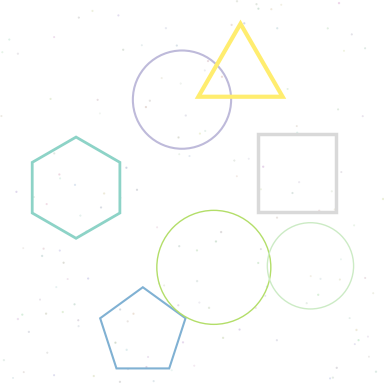[{"shape": "hexagon", "thickness": 2, "radius": 0.66, "center": [0.198, 0.513]}, {"shape": "circle", "thickness": 1.5, "radius": 0.64, "center": [0.473, 0.741]}, {"shape": "pentagon", "thickness": 1.5, "radius": 0.58, "center": [0.371, 0.137]}, {"shape": "circle", "thickness": 1, "radius": 0.74, "center": [0.555, 0.306]}, {"shape": "square", "thickness": 2.5, "radius": 0.51, "center": [0.771, 0.551]}, {"shape": "circle", "thickness": 1, "radius": 0.56, "center": [0.806, 0.31]}, {"shape": "triangle", "thickness": 3, "radius": 0.63, "center": [0.625, 0.812]}]